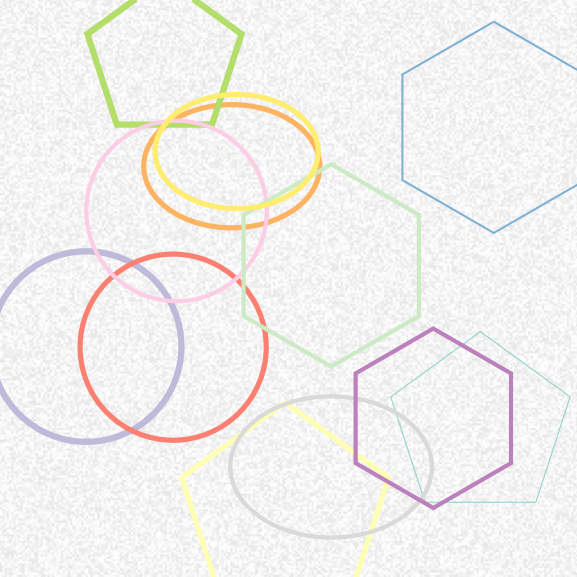[{"shape": "pentagon", "thickness": 0.5, "radius": 0.82, "center": [0.832, 0.262]}, {"shape": "pentagon", "thickness": 2.5, "radius": 0.94, "center": [0.494, 0.114]}, {"shape": "circle", "thickness": 3, "radius": 0.82, "center": [0.149, 0.399]}, {"shape": "circle", "thickness": 2.5, "radius": 0.81, "center": [0.3, 0.398]}, {"shape": "hexagon", "thickness": 1, "radius": 0.91, "center": [0.855, 0.779]}, {"shape": "oval", "thickness": 2.5, "radius": 0.76, "center": [0.401, 0.711]}, {"shape": "pentagon", "thickness": 3, "radius": 0.7, "center": [0.285, 0.897]}, {"shape": "circle", "thickness": 2, "radius": 0.78, "center": [0.306, 0.634]}, {"shape": "oval", "thickness": 2, "radius": 0.87, "center": [0.573, 0.191]}, {"shape": "hexagon", "thickness": 2, "radius": 0.78, "center": [0.75, 0.275]}, {"shape": "hexagon", "thickness": 2, "radius": 0.88, "center": [0.574, 0.54]}, {"shape": "oval", "thickness": 2.5, "radius": 0.71, "center": [0.41, 0.737]}]